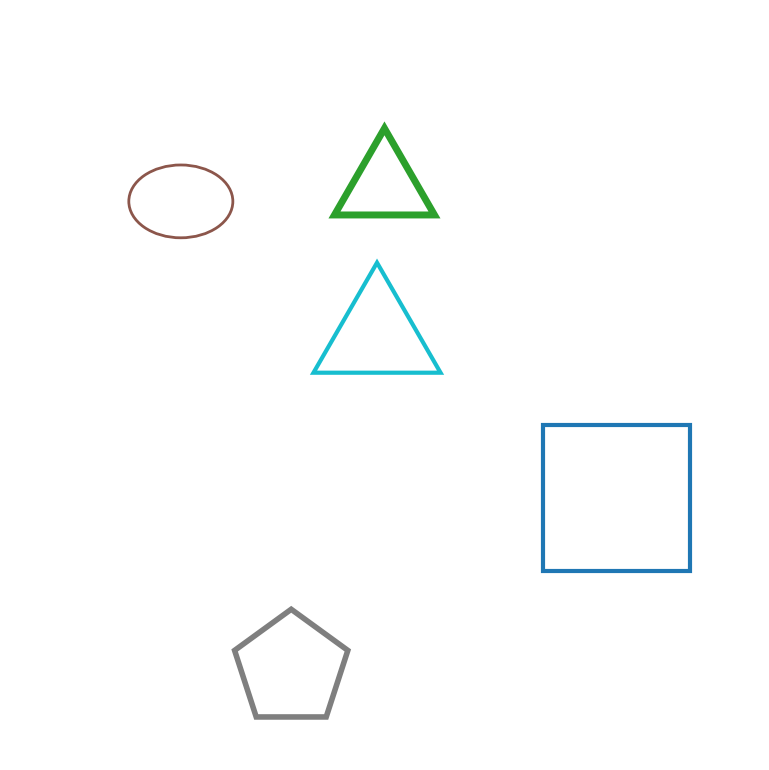[{"shape": "square", "thickness": 1.5, "radius": 0.48, "center": [0.801, 0.354]}, {"shape": "triangle", "thickness": 2.5, "radius": 0.37, "center": [0.499, 0.758]}, {"shape": "oval", "thickness": 1, "radius": 0.34, "center": [0.235, 0.738]}, {"shape": "pentagon", "thickness": 2, "radius": 0.39, "center": [0.378, 0.131]}, {"shape": "triangle", "thickness": 1.5, "radius": 0.48, "center": [0.49, 0.564]}]